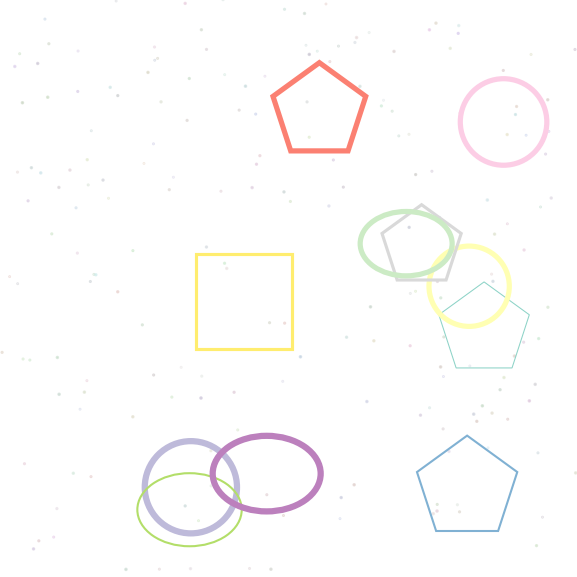[{"shape": "pentagon", "thickness": 0.5, "radius": 0.41, "center": [0.838, 0.429]}, {"shape": "circle", "thickness": 2.5, "radius": 0.35, "center": [0.812, 0.503]}, {"shape": "circle", "thickness": 3, "radius": 0.4, "center": [0.331, 0.155]}, {"shape": "pentagon", "thickness": 2.5, "radius": 0.42, "center": [0.553, 0.806]}, {"shape": "pentagon", "thickness": 1, "radius": 0.46, "center": [0.809, 0.154]}, {"shape": "oval", "thickness": 1, "radius": 0.45, "center": [0.328, 0.117]}, {"shape": "circle", "thickness": 2.5, "radius": 0.37, "center": [0.872, 0.788]}, {"shape": "pentagon", "thickness": 1.5, "radius": 0.36, "center": [0.73, 0.573]}, {"shape": "oval", "thickness": 3, "radius": 0.47, "center": [0.462, 0.179]}, {"shape": "oval", "thickness": 2.5, "radius": 0.4, "center": [0.703, 0.577]}, {"shape": "square", "thickness": 1.5, "radius": 0.41, "center": [0.422, 0.477]}]